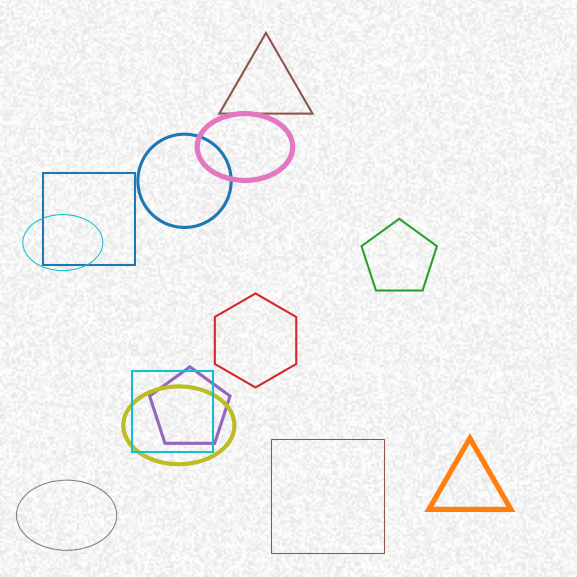[{"shape": "square", "thickness": 1, "radius": 0.4, "center": [0.155, 0.619]}, {"shape": "circle", "thickness": 1.5, "radius": 0.4, "center": [0.319, 0.686]}, {"shape": "triangle", "thickness": 2.5, "radius": 0.41, "center": [0.814, 0.158]}, {"shape": "pentagon", "thickness": 1, "radius": 0.34, "center": [0.691, 0.552]}, {"shape": "hexagon", "thickness": 1, "radius": 0.41, "center": [0.442, 0.41]}, {"shape": "pentagon", "thickness": 1.5, "radius": 0.37, "center": [0.329, 0.291]}, {"shape": "square", "thickness": 0.5, "radius": 0.49, "center": [0.567, 0.14]}, {"shape": "triangle", "thickness": 1, "radius": 0.47, "center": [0.46, 0.849]}, {"shape": "oval", "thickness": 2.5, "radius": 0.41, "center": [0.424, 0.745]}, {"shape": "oval", "thickness": 0.5, "radius": 0.43, "center": [0.115, 0.107]}, {"shape": "oval", "thickness": 2, "radius": 0.48, "center": [0.31, 0.263]}, {"shape": "oval", "thickness": 0.5, "radius": 0.35, "center": [0.109, 0.579]}, {"shape": "square", "thickness": 1, "radius": 0.35, "center": [0.299, 0.287]}]